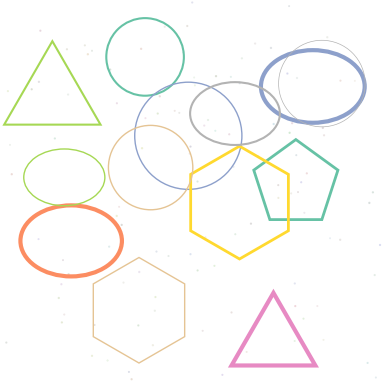[{"shape": "circle", "thickness": 1.5, "radius": 0.5, "center": [0.377, 0.852]}, {"shape": "pentagon", "thickness": 2, "radius": 0.57, "center": [0.768, 0.523]}, {"shape": "oval", "thickness": 3, "radius": 0.66, "center": [0.185, 0.374]}, {"shape": "circle", "thickness": 1, "radius": 0.7, "center": [0.489, 0.647]}, {"shape": "oval", "thickness": 3, "radius": 0.67, "center": [0.813, 0.775]}, {"shape": "triangle", "thickness": 3, "radius": 0.63, "center": [0.71, 0.114]}, {"shape": "triangle", "thickness": 1.5, "radius": 0.72, "center": [0.136, 0.749]}, {"shape": "oval", "thickness": 1, "radius": 0.53, "center": [0.167, 0.539]}, {"shape": "hexagon", "thickness": 2, "radius": 0.73, "center": [0.622, 0.474]}, {"shape": "circle", "thickness": 1, "radius": 0.55, "center": [0.391, 0.565]}, {"shape": "hexagon", "thickness": 1, "radius": 0.69, "center": [0.361, 0.194]}, {"shape": "oval", "thickness": 1.5, "radius": 0.58, "center": [0.61, 0.705]}, {"shape": "circle", "thickness": 0.5, "radius": 0.56, "center": [0.836, 0.783]}]